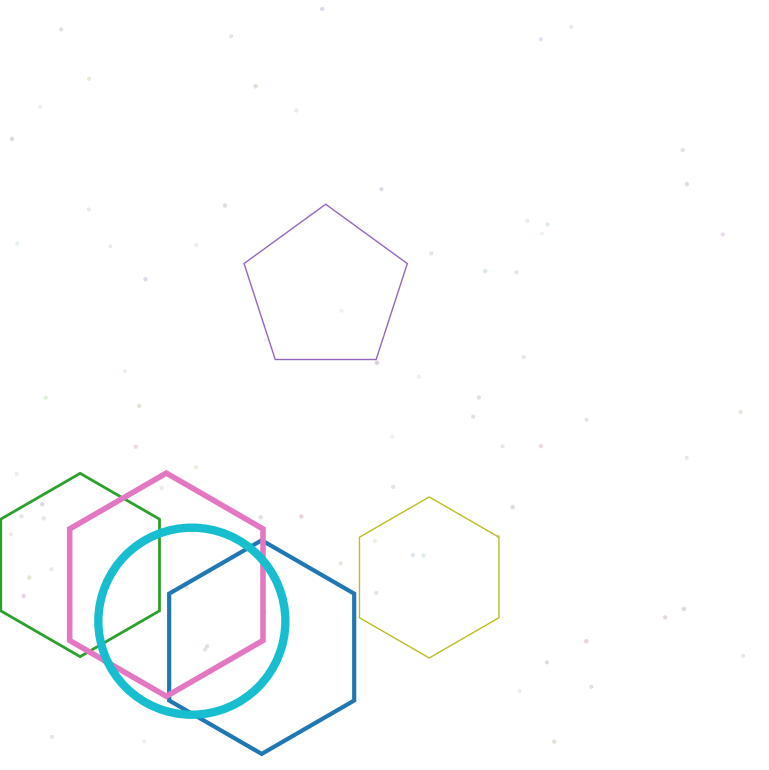[{"shape": "hexagon", "thickness": 1.5, "radius": 0.69, "center": [0.34, 0.16]}, {"shape": "hexagon", "thickness": 1, "radius": 0.6, "center": [0.104, 0.266]}, {"shape": "pentagon", "thickness": 0.5, "radius": 0.56, "center": [0.423, 0.623]}, {"shape": "hexagon", "thickness": 2, "radius": 0.72, "center": [0.216, 0.241]}, {"shape": "hexagon", "thickness": 0.5, "radius": 0.52, "center": [0.557, 0.25]}, {"shape": "circle", "thickness": 3, "radius": 0.61, "center": [0.249, 0.193]}]